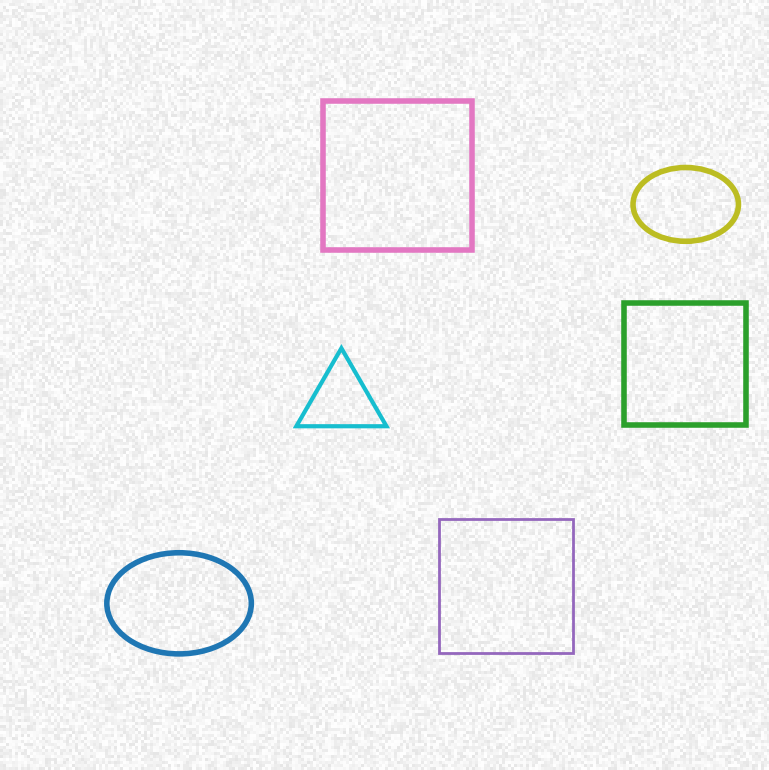[{"shape": "oval", "thickness": 2, "radius": 0.47, "center": [0.233, 0.216]}, {"shape": "square", "thickness": 2, "radius": 0.4, "center": [0.889, 0.527]}, {"shape": "square", "thickness": 1, "radius": 0.44, "center": [0.658, 0.239]}, {"shape": "square", "thickness": 2, "radius": 0.49, "center": [0.516, 0.772]}, {"shape": "oval", "thickness": 2, "radius": 0.34, "center": [0.891, 0.735]}, {"shape": "triangle", "thickness": 1.5, "radius": 0.34, "center": [0.443, 0.48]}]